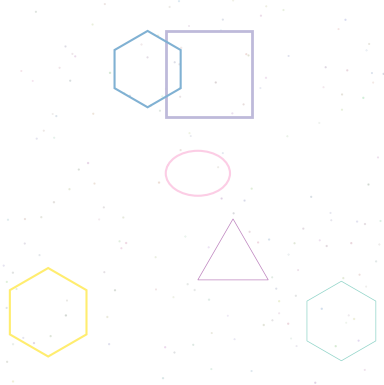[{"shape": "hexagon", "thickness": 0.5, "radius": 0.52, "center": [0.887, 0.166]}, {"shape": "square", "thickness": 2, "radius": 0.56, "center": [0.543, 0.807]}, {"shape": "hexagon", "thickness": 1.5, "radius": 0.5, "center": [0.383, 0.821]}, {"shape": "oval", "thickness": 1.5, "radius": 0.42, "center": [0.514, 0.55]}, {"shape": "triangle", "thickness": 0.5, "radius": 0.53, "center": [0.605, 0.326]}, {"shape": "hexagon", "thickness": 1.5, "radius": 0.57, "center": [0.125, 0.189]}]